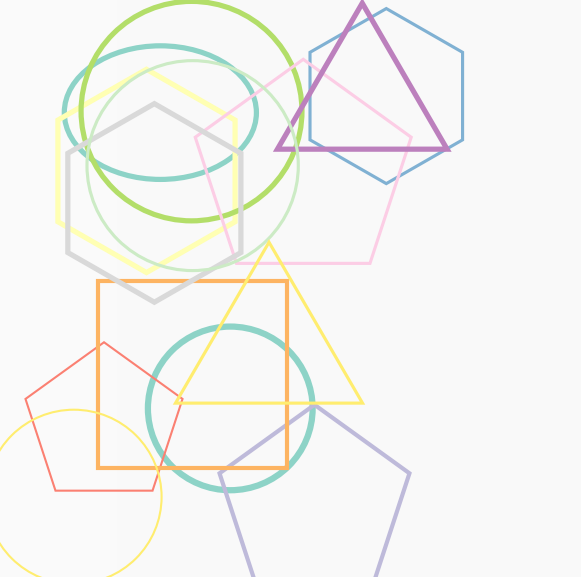[{"shape": "circle", "thickness": 3, "radius": 0.71, "center": [0.396, 0.292]}, {"shape": "oval", "thickness": 2.5, "radius": 0.83, "center": [0.276, 0.804]}, {"shape": "hexagon", "thickness": 2.5, "radius": 0.88, "center": [0.252, 0.703]}, {"shape": "pentagon", "thickness": 2, "radius": 0.86, "center": [0.541, 0.126]}, {"shape": "pentagon", "thickness": 1, "radius": 0.71, "center": [0.179, 0.264]}, {"shape": "hexagon", "thickness": 1.5, "radius": 0.76, "center": [0.665, 0.833]}, {"shape": "square", "thickness": 2, "radius": 0.81, "center": [0.332, 0.35]}, {"shape": "circle", "thickness": 2.5, "radius": 0.95, "center": [0.33, 0.807]}, {"shape": "pentagon", "thickness": 1.5, "radius": 0.98, "center": [0.522, 0.701]}, {"shape": "hexagon", "thickness": 2.5, "radius": 0.86, "center": [0.266, 0.648]}, {"shape": "triangle", "thickness": 2.5, "radius": 0.84, "center": [0.623, 0.825]}, {"shape": "circle", "thickness": 1.5, "radius": 0.91, "center": [0.331, 0.712]}, {"shape": "triangle", "thickness": 1.5, "radius": 0.93, "center": [0.463, 0.394]}, {"shape": "circle", "thickness": 1, "radius": 0.75, "center": [0.127, 0.139]}]